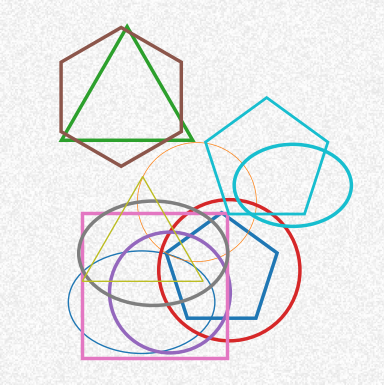[{"shape": "oval", "thickness": 1, "radius": 0.95, "center": [0.368, 0.215]}, {"shape": "pentagon", "thickness": 2.5, "radius": 0.76, "center": [0.576, 0.296]}, {"shape": "circle", "thickness": 0.5, "radius": 0.77, "center": [0.511, 0.475]}, {"shape": "triangle", "thickness": 2.5, "radius": 0.98, "center": [0.33, 0.734]}, {"shape": "circle", "thickness": 2.5, "radius": 0.92, "center": [0.596, 0.298]}, {"shape": "circle", "thickness": 2.5, "radius": 0.78, "center": [0.441, 0.24]}, {"shape": "hexagon", "thickness": 2.5, "radius": 0.9, "center": [0.315, 0.748]}, {"shape": "square", "thickness": 2.5, "radius": 0.94, "center": [0.402, 0.258]}, {"shape": "oval", "thickness": 2.5, "radius": 0.97, "center": [0.398, 0.342]}, {"shape": "triangle", "thickness": 1, "radius": 0.91, "center": [0.371, 0.36]}, {"shape": "pentagon", "thickness": 2, "radius": 0.84, "center": [0.693, 0.579]}, {"shape": "oval", "thickness": 2.5, "radius": 0.76, "center": [0.76, 0.519]}]